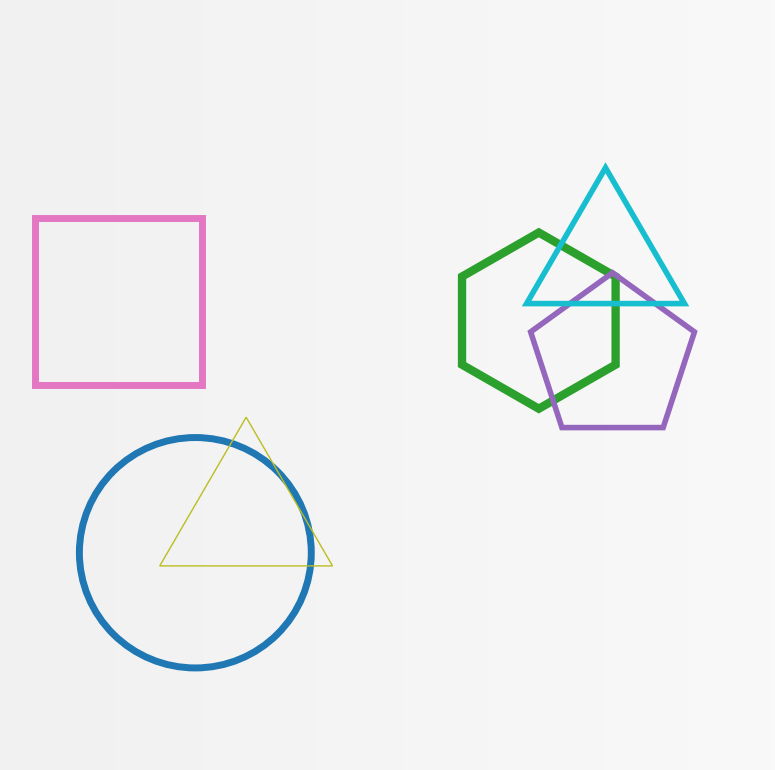[{"shape": "circle", "thickness": 2.5, "radius": 0.75, "center": [0.252, 0.282]}, {"shape": "hexagon", "thickness": 3, "radius": 0.57, "center": [0.695, 0.584]}, {"shape": "pentagon", "thickness": 2, "radius": 0.56, "center": [0.79, 0.535]}, {"shape": "square", "thickness": 2.5, "radius": 0.54, "center": [0.153, 0.608]}, {"shape": "triangle", "thickness": 0.5, "radius": 0.64, "center": [0.318, 0.329]}, {"shape": "triangle", "thickness": 2, "radius": 0.59, "center": [0.781, 0.665]}]